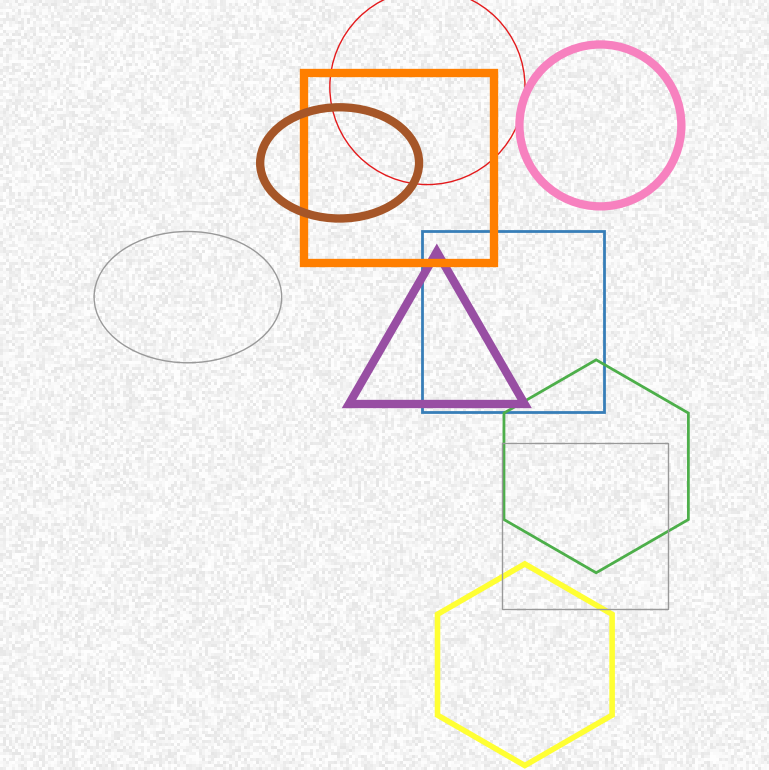[{"shape": "circle", "thickness": 0.5, "radius": 0.63, "center": [0.555, 0.887]}, {"shape": "square", "thickness": 1, "radius": 0.59, "center": [0.666, 0.582]}, {"shape": "hexagon", "thickness": 1, "radius": 0.69, "center": [0.774, 0.394]}, {"shape": "triangle", "thickness": 3, "radius": 0.66, "center": [0.567, 0.541]}, {"shape": "square", "thickness": 3, "radius": 0.62, "center": [0.518, 0.782]}, {"shape": "hexagon", "thickness": 2, "radius": 0.65, "center": [0.682, 0.137]}, {"shape": "oval", "thickness": 3, "radius": 0.52, "center": [0.441, 0.788]}, {"shape": "circle", "thickness": 3, "radius": 0.53, "center": [0.78, 0.837]}, {"shape": "oval", "thickness": 0.5, "radius": 0.61, "center": [0.244, 0.614]}, {"shape": "square", "thickness": 0.5, "radius": 0.54, "center": [0.76, 0.317]}]